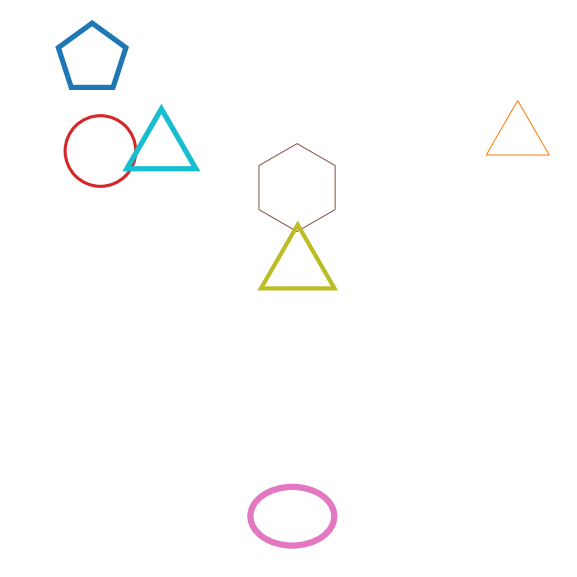[{"shape": "pentagon", "thickness": 2.5, "radius": 0.31, "center": [0.16, 0.898]}, {"shape": "triangle", "thickness": 0.5, "radius": 0.31, "center": [0.896, 0.762]}, {"shape": "circle", "thickness": 1.5, "radius": 0.31, "center": [0.174, 0.738]}, {"shape": "hexagon", "thickness": 0.5, "radius": 0.38, "center": [0.514, 0.674]}, {"shape": "oval", "thickness": 3, "radius": 0.36, "center": [0.506, 0.105]}, {"shape": "triangle", "thickness": 2, "radius": 0.37, "center": [0.516, 0.537]}, {"shape": "triangle", "thickness": 2.5, "radius": 0.35, "center": [0.279, 0.741]}]